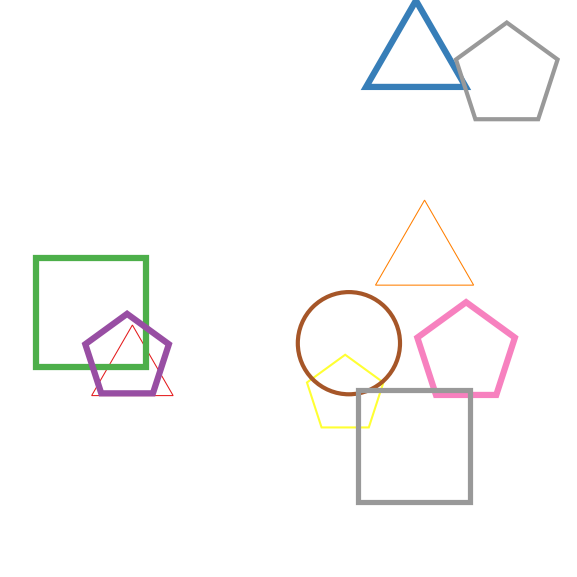[{"shape": "triangle", "thickness": 0.5, "radius": 0.41, "center": [0.229, 0.355]}, {"shape": "triangle", "thickness": 3, "radius": 0.5, "center": [0.72, 0.898]}, {"shape": "square", "thickness": 3, "radius": 0.47, "center": [0.158, 0.458]}, {"shape": "pentagon", "thickness": 3, "radius": 0.38, "center": [0.22, 0.38]}, {"shape": "triangle", "thickness": 0.5, "radius": 0.49, "center": [0.735, 0.554]}, {"shape": "pentagon", "thickness": 1, "radius": 0.35, "center": [0.598, 0.315]}, {"shape": "circle", "thickness": 2, "radius": 0.44, "center": [0.604, 0.405]}, {"shape": "pentagon", "thickness": 3, "radius": 0.44, "center": [0.807, 0.387]}, {"shape": "square", "thickness": 2.5, "radius": 0.48, "center": [0.717, 0.227]}, {"shape": "pentagon", "thickness": 2, "radius": 0.46, "center": [0.878, 0.868]}]